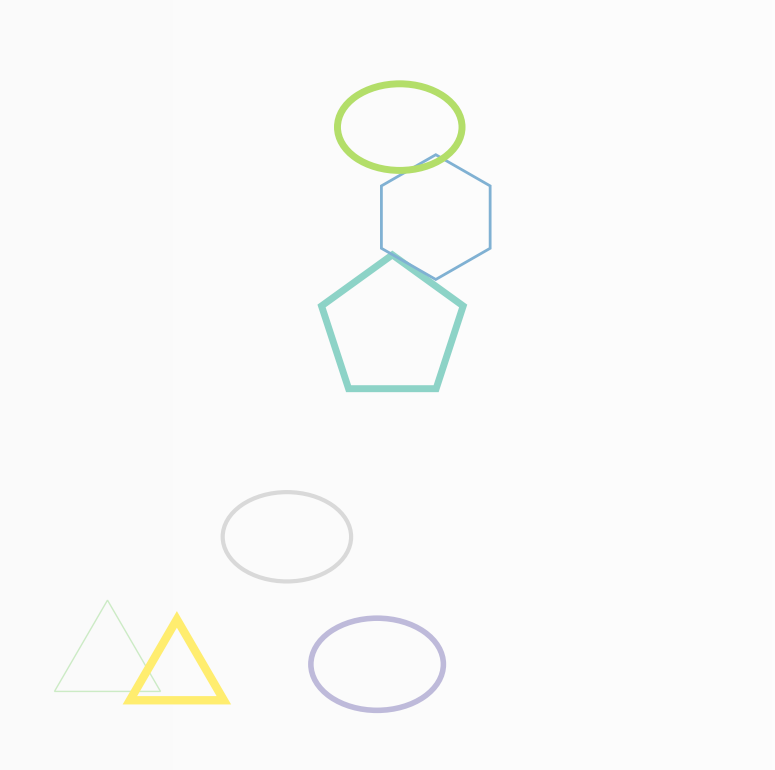[{"shape": "pentagon", "thickness": 2.5, "radius": 0.48, "center": [0.506, 0.573]}, {"shape": "oval", "thickness": 2, "radius": 0.43, "center": [0.487, 0.137]}, {"shape": "hexagon", "thickness": 1, "radius": 0.41, "center": [0.562, 0.718]}, {"shape": "oval", "thickness": 2.5, "radius": 0.4, "center": [0.516, 0.835]}, {"shape": "oval", "thickness": 1.5, "radius": 0.41, "center": [0.37, 0.303]}, {"shape": "triangle", "thickness": 0.5, "radius": 0.39, "center": [0.139, 0.142]}, {"shape": "triangle", "thickness": 3, "radius": 0.35, "center": [0.228, 0.126]}]